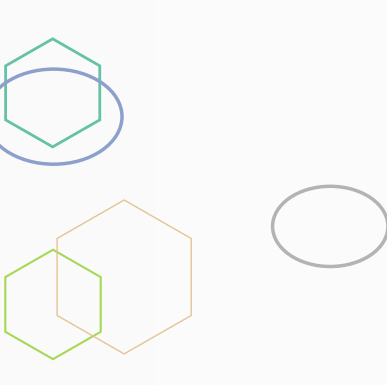[{"shape": "hexagon", "thickness": 2, "radius": 0.7, "center": [0.136, 0.759]}, {"shape": "oval", "thickness": 2.5, "radius": 0.88, "center": [0.138, 0.697]}, {"shape": "hexagon", "thickness": 1.5, "radius": 0.71, "center": [0.137, 0.209]}, {"shape": "hexagon", "thickness": 1, "radius": 1.0, "center": [0.32, 0.281]}, {"shape": "oval", "thickness": 2.5, "radius": 0.74, "center": [0.852, 0.412]}]